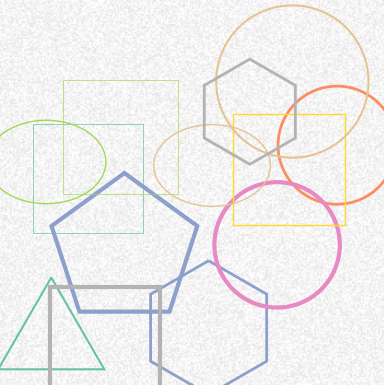[{"shape": "square", "thickness": 0.5, "radius": 0.71, "center": [0.229, 0.536]}, {"shape": "triangle", "thickness": 1.5, "radius": 0.79, "center": [0.133, 0.12]}, {"shape": "circle", "thickness": 2, "radius": 0.77, "center": [0.876, 0.623]}, {"shape": "pentagon", "thickness": 3, "radius": 0.99, "center": [0.323, 0.352]}, {"shape": "hexagon", "thickness": 2, "radius": 0.87, "center": [0.542, 0.149]}, {"shape": "circle", "thickness": 3, "radius": 0.81, "center": [0.72, 0.364]}, {"shape": "oval", "thickness": 1, "radius": 0.77, "center": [0.12, 0.579]}, {"shape": "square", "thickness": 0.5, "radius": 0.74, "center": [0.313, 0.644]}, {"shape": "square", "thickness": 1, "radius": 0.72, "center": [0.751, 0.56]}, {"shape": "circle", "thickness": 1.5, "radius": 0.99, "center": [0.759, 0.788]}, {"shape": "oval", "thickness": 1, "radius": 0.76, "center": [0.551, 0.57]}, {"shape": "square", "thickness": 3, "radius": 0.72, "center": [0.273, 0.11]}, {"shape": "hexagon", "thickness": 2, "radius": 0.68, "center": [0.649, 0.71]}]